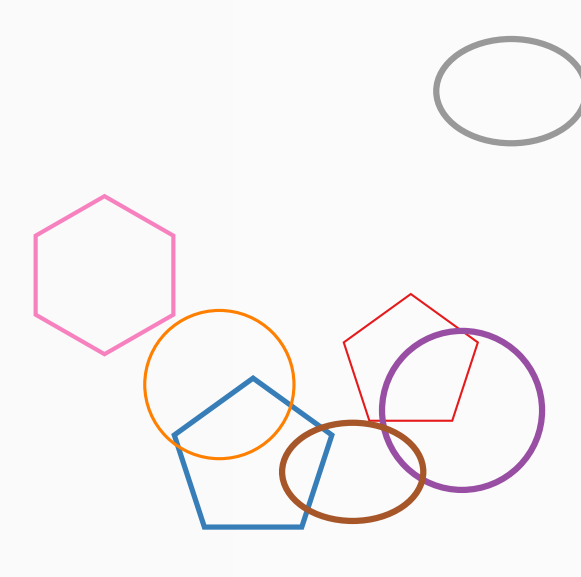[{"shape": "pentagon", "thickness": 1, "radius": 0.61, "center": [0.707, 0.369]}, {"shape": "pentagon", "thickness": 2.5, "radius": 0.71, "center": [0.435, 0.202]}, {"shape": "circle", "thickness": 3, "radius": 0.69, "center": [0.795, 0.288]}, {"shape": "circle", "thickness": 1.5, "radius": 0.64, "center": [0.377, 0.333]}, {"shape": "oval", "thickness": 3, "radius": 0.61, "center": [0.607, 0.182]}, {"shape": "hexagon", "thickness": 2, "radius": 0.68, "center": [0.18, 0.523]}, {"shape": "oval", "thickness": 3, "radius": 0.64, "center": [0.88, 0.841]}]